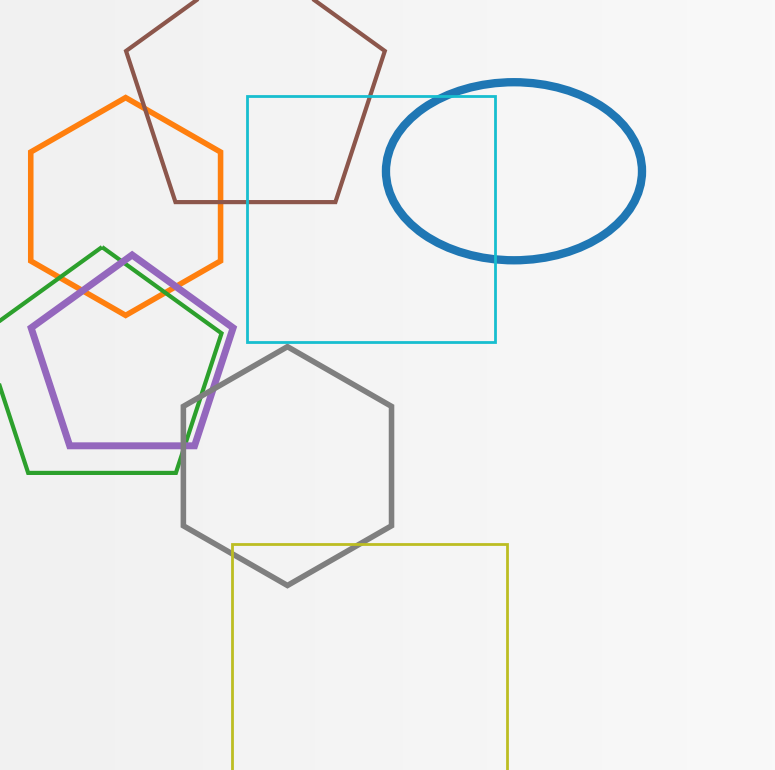[{"shape": "oval", "thickness": 3, "radius": 0.83, "center": [0.663, 0.778]}, {"shape": "hexagon", "thickness": 2, "radius": 0.71, "center": [0.162, 0.732]}, {"shape": "pentagon", "thickness": 1.5, "radius": 0.81, "center": [0.132, 0.517]}, {"shape": "pentagon", "thickness": 2.5, "radius": 0.69, "center": [0.171, 0.532]}, {"shape": "pentagon", "thickness": 1.5, "radius": 0.88, "center": [0.33, 0.88]}, {"shape": "hexagon", "thickness": 2, "radius": 0.78, "center": [0.371, 0.395]}, {"shape": "square", "thickness": 1, "radius": 0.88, "center": [0.477, 0.117]}, {"shape": "square", "thickness": 1, "radius": 0.8, "center": [0.479, 0.715]}]